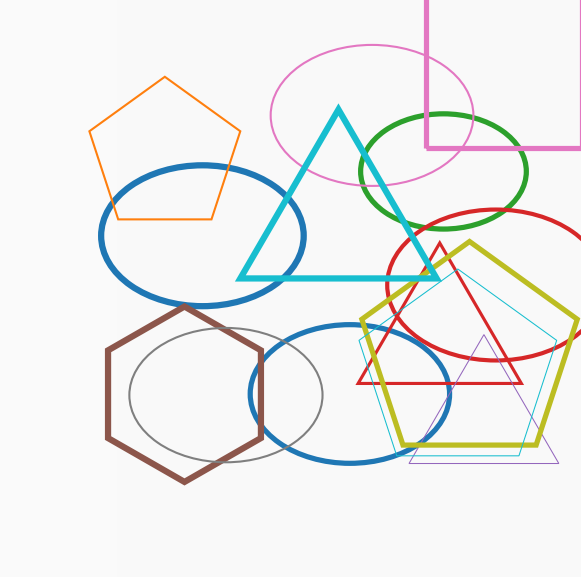[{"shape": "oval", "thickness": 3, "radius": 0.87, "center": [0.348, 0.591]}, {"shape": "oval", "thickness": 2.5, "radius": 0.86, "center": [0.602, 0.317]}, {"shape": "pentagon", "thickness": 1, "radius": 0.68, "center": [0.284, 0.73]}, {"shape": "oval", "thickness": 2.5, "radius": 0.71, "center": [0.763, 0.702]}, {"shape": "triangle", "thickness": 1.5, "radius": 0.81, "center": [0.757, 0.416]}, {"shape": "oval", "thickness": 2, "radius": 0.93, "center": [0.853, 0.506]}, {"shape": "triangle", "thickness": 0.5, "radius": 0.74, "center": [0.833, 0.271]}, {"shape": "hexagon", "thickness": 3, "radius": 0.76, "center": [0.317, 0.317]}, {"shape": "square", "thickness": 2.5, "radius": 0.67, "center": [0.867, 0.877]}, {"shape": "oval", "thickness": 1, "radius": 0.87, "center": [0.64, 0.799]}, {"shape": "oval", "thickness": 1, "radius": 0.83, "center": [0.389, 0.315]}, {"shape": "pentagon", "thickness": 2.5, "radius": 0.97, "center": [0.808, 0.386]}, {"shape": "triangle", "thickness": 3, "radius": 0.97, "center": [0.582, 0.614]}, {"shape": "pentagon", "thickness": 0.5, "radius": 0.89, "center": [0.788, 0.354]}]